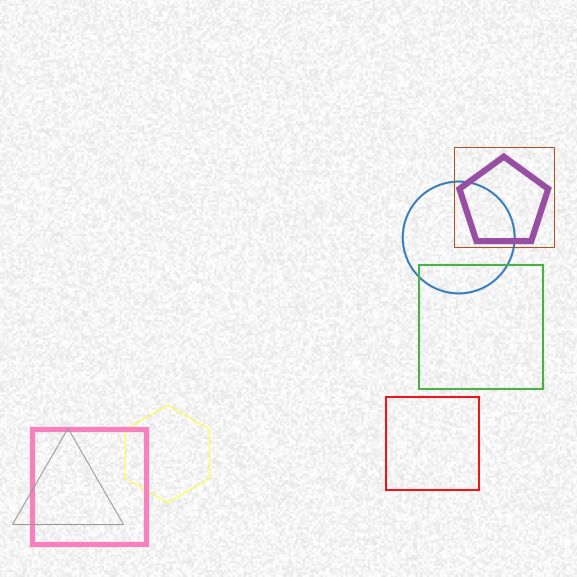[{"shape": "square", "thickness": 1, "radius": 0.4, "center": [0.748, 0.232]}, {"shape": "circle", "thickness": 1, "radius": 0.48, "center": [0.794, 0.588]}, {"shape": "square", "thickness": 1, "radius": 0.54, "center": [0.833, 0.433]}, {"shape": "pentagon", "thickness": 3, "radius": 0.4, "center": [0.872, 0.647]}, {"shape": "hexagon", "thickness": 0.5, "radius": 0.42, "center": [0.29, 0.213]}, {"shape": "square", "thickness": 0.5, "radius": 0.43, "center": [0.873, 0.658]}, {"shape": "square", "thickness": 2.5, "radius": 0.5, "center": [0.154, 0.157]}, {"shape": "triangle", "thickness": 0.5, "radius": 0.56, "center": [0.118, 0.146]}]